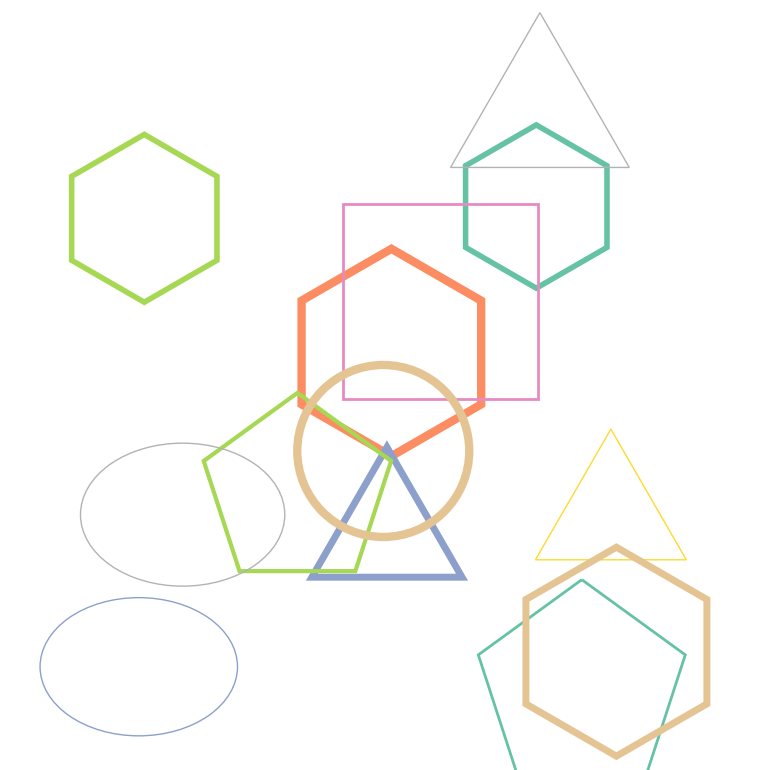[{"shape": "pentagon", "thickness": 1, "radius": 0.71, "center": [0.756, 0.106]}, {"shape": "hexagon", "thickness": 2, "radius": 0.53, "center": [0.696, 0.732]}, {"shape": "hexagon", "thickness": 3, "radius": 0.67, "center": [0.508, 0.542]}, {"shape": "oval", "thickness": 0.5, "radius": 0.64, "center": [0.18, 0.134]}, {"shape": "triangle", "thickness": 2.5, "radius": 0.56, "center": [0.503, 0.307]}, {"shape": "square", "thickness": 1, "radius": 0.63, "center": [0.572, 0.608]}, {"shape": "hexagon", "thickness": 2, "radius": 0.54, "center": [0.187, 0.716]}, {"shape": "pentagon", "thickness": 1.5, "radius": 0.64, "center": [0.386, 0.362]}, {"shape": "triangle", "thickness": 0.5, "radius": 0.57, "center": [0.793, 0.33]}, {"shape": "circle", "thickness": 3, "radius": 0.56, "center": [0.498, 0.414]}, {"shape": "hexagon", "thickness": 2.5, "radius": 0.68, "center": [0.801, 0.154]}, {"shape": "oval", "thickness": 0.5, "radius": 0.66, "center": [0.237, 0.332]}, {"shape": "triangle", "thickness": 0.5, "radius": 0.67, "center": [0.701, 0.85]}]